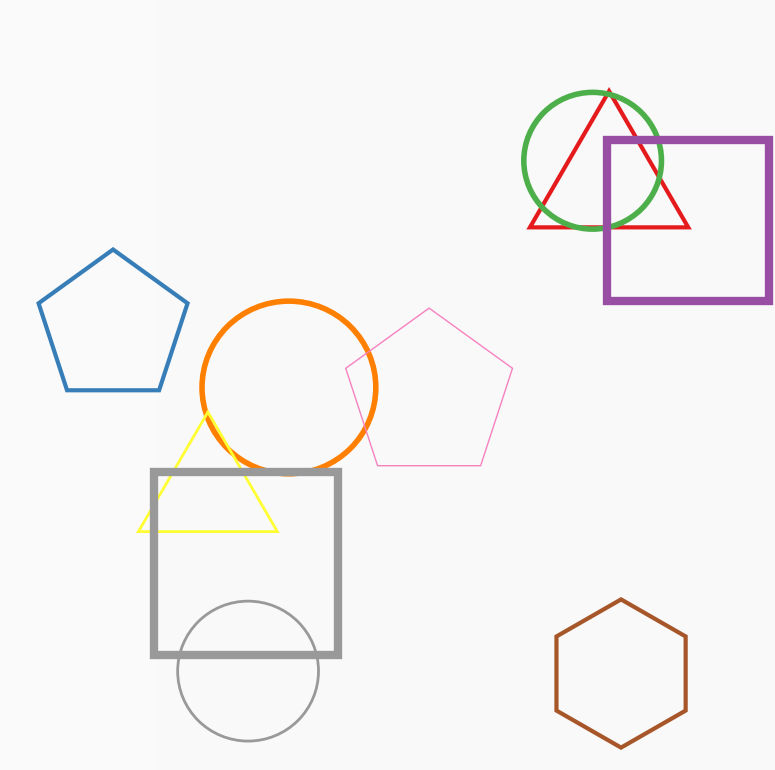[{"shape": "triangle", "thickness": 1.5, "radius": 0.59, "center": [0.786, 0.764]}, {"shape": "pentagon", "thickness": 1.5, "radius": 0.51, "center": [0.146, 0.575]}, {"shape": "circle", "thickness": 2, "radius": 0.44, "center": [0.765, 0.791]}, {"shape": "square", "thickness": 3, "radius": 0.52, "center": [0.888, 0.714]}, {"shape": "circle", "thickness": 2, "radius": 0.56, "center": [0.373, 0.497]}, {"shape": "triangle", "thickness": 1, "radius": 0.52, "center": [0.268, 0.361]}, {"shape": "hexagon", "thickness": 1.5, "radius": 0.48, "center": [0.801, 0.125]}, {"shape": "pentagon", "thickness": 0.5, "radius": 0.57, "center": [0.554, 0.487]}, {"shape": "circle", "thickness": 1, "radius": 0.45, "center": [0.32, 0.128]}, {"shape": "square", "thickness": 3, "radius": 0.59, "center": [0.317, 0.268]}]